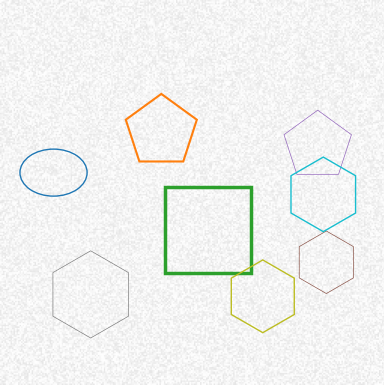[{"shape": "oval", "thickness": 1, "radius": 0.44, "center": [0.139, 0.552]}, {"shape": "pentagon", "thickness": 1.5, "radius": 0.49, "center": [0.419, 0.659]}, {"shape": "square", "thickness": 2.5, "radius": 0.56, "center": [0.541, 0.402]}, {"shape": "pentagon", "thickness": 0.5, "radius": 0.46, "center": [0.825, 0.622]}, {"shape": "hexagon", "thickness": 0.5, "radius": 0.41, "center": [0.848, 0.319]}, {"shape": "hexagon", "thickness": 0.5, "radius": 0.57, "center": [0.236, 0.235]}, {"shape": "hexagon", "thickness": 1, "radius": 0.47, "center": [0.683, 0.23]}, {"shape": "hexagon", "thickness": 1, "radius": 0.48, "center": [0.84, 0.495]}]